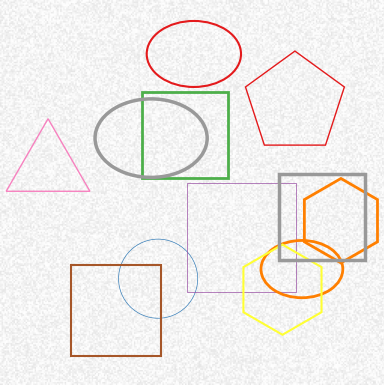[{"shape": "oval", "thickness": 1.5, "radius": 0.61, "center": [0.504, 0.86]}, {"shape": "pentagon", "thickness": 1, "radius": 0.68, "center": [0.766, 0.732]}, {"shape": "circle", "thickness": 0.5, "radius": 0.51, "center": [0.411, 0.276]}, {"shape": "square", "thickness": 2, "radius": 0.55, "center": [0.481, 0.65]}, {"shape": "square", "thickness": 0.5, "radius": 0.71, "center": [0.627, 0.383]}, {"shape": "oval", "thickness": 2, "radius": 0.53, "center": [0.784, 0.301]}, {"shape": "hexagon", "thickness": 2, "radius": 0.55, "center": [0.886, 0.427]}, {"shape": "hexagon", "thickness": 1.5, "radius": 0.59, "center": [0.734, 0.248]}, {"shape": "square", "thickness": 1.5, "radius": 0.59, "center": [0.302, 0.194]}, {"shape": "triangle", "thickness": 1, "radius": 0.63, "center": [0.125, 0.566]}, {"shape": "oval", "thickness": 2.5, "radius": 0.73, "center": [0.392, 0.641]}, {"shape": "square", "thickness": 2.5, "radius": 0.56, "center": [0.836, 0.435]}]